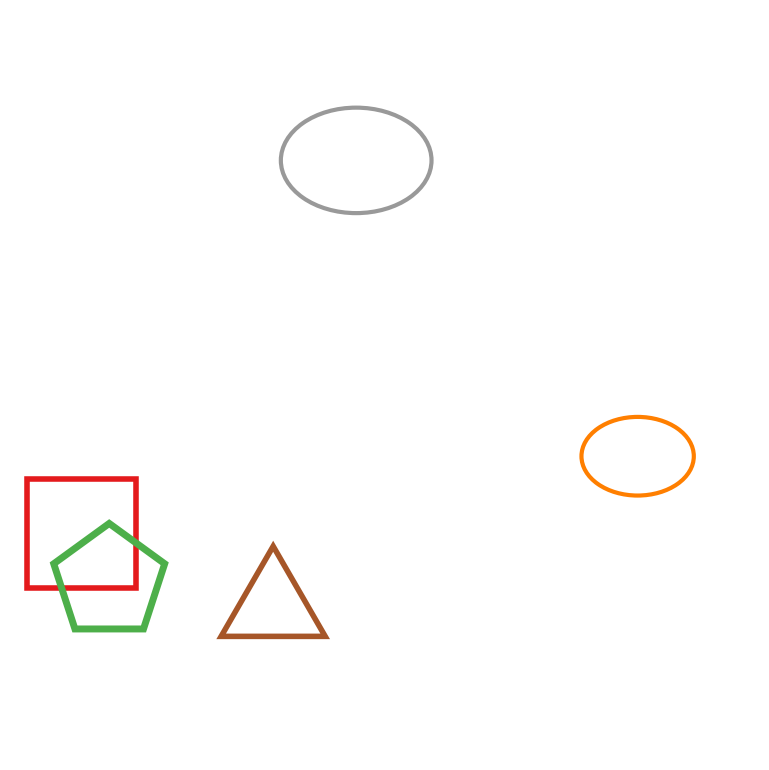[{"shape": "square", "thickness": 2, "radius": 0.35, "center": [0.106, 0.307]}, {"shape": "pentagon", "thickness": 2.5, "radius": 0.38, "center": [0.142, 0.244]}, {"shape": "oval", "thickness": 1.5, "radius": 0.36, "center": [0.828, 0.407]}, {"shape": "triangle", "thickness": 2, "radius": 0.39, "center": [0.355, 0.213]}, {"shape": "oval", "thickness": 1.5, "radius": 0.49, "center": [0.463, 0.792]}]